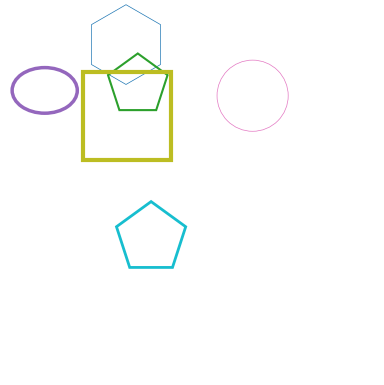[{"shape": "hexagon", "thickness": 0.5, "radius": 0.52, "center": [0.327, 0.884]}, {"shape": "pentagon", "thickness": 1.5, "radius": 0.41, "center": [0.358, 0.78]}, {"shape": "oval", "thickness": 2.5, "radius": 0.42, "center": [0.116, 0.765]}, {"shape": "circle", "thickness": 0.5, "radius": 0.46, "center": [0.656, 0.751]}, {"shape": "square", "thickness": 3, "radius": 0.57, "center": [0.33, 0.698]}, {"shape": "pentagon", "thickness": 2, "radius": 0.47, "center": [0.392, 0.382]}]